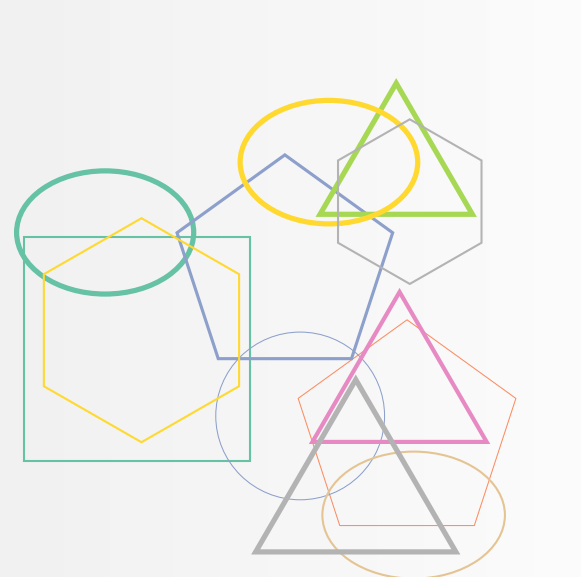[{"shape": "oval", "thickness": 2.5, "radius": 0.76, "center": [0.181, 0.597]}, {"shape": "square", "thickness": 1, "radius": 0.97, "center": [0.236, 0.395]}, {"shape": "pentagon", "thickness": 0.5, "radius": 0.98, "center": [0.7, 0.248]}, {"shape": "pentagon", "thickness": 1.5, "radius": 0.98, "center": [0.49, 0.536]}, {"shape": "circle", "thickness": 0.5, "radius": 0.73, "center": [0.516, 0.279]}, {"shape": "triangle", "thickness": 2, "radius": 0.87, "center": [0.687, 0.32]}, {"shape": "triangle", "thickness": 2.5, "radius": 0.76, "center": [0.682, 0.704]}, {"shape": "oval", "thickness": 2.5, "radius": 0.76, "center": [0.566, 0.718]}, {"shape": "hexagon", "thickness": 1, "radius": 0.97, "center": [0.243, 0.427]}, {"shape": "oval", "thickness": 1, "radius": 0.79, "center": [0.712, 0.107]}, {"shape": "hexagon", "thickness": 1, "radius": 0.71, "center": [0.705, 0.65]}, {"shape": "triangle", "thickness": 2.5, "radius": 0.99, "center": [0.612, 0.143]}]